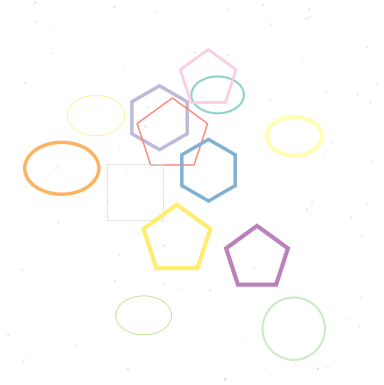[{"shape": "oval", "thickness": 1.5, "radius": 0.34, "center": [0.565, 0.754]}, {"shape": "oval", "thickness": 3, "radius": 0.36, "center": [0.764, 0.646]}, {"shape": "hexagon", "thickness": 2.5, "radius": 0.42, "center": [0.414, 0.694]}, {"shape": "pentagon", "thickness": 1, "radius": 0.48, "center": [0.448, 0.649]}, {"shape": "hexagon", "thickness": 2.5, "radius": 0.4, "center": [0.542, 0.558]}, {"shape": "oval", "thickness": 2.5, "radius": 0.48, "center": [0.16, 0.563]}, {"shape": "oval", "thickness": 0.5, "radius": 0.36, "center": [0.373, 0.181]}, {"shape": "pentagon", "thickness": 2, "radius": 0.38, "center": [0.541, 0.795]}, {"shape": "square", "thickness": 0.5, "radius": 0.36, "center": [0.35, 0.5]}, {"shape": "pentagon", "thickness": 3, "radius": 0.42, "center": [0.668, 0.329]}, {"shape": "circle", "thickness": 1.5, "radius": 0.41, "center": [0.763, 0.146]}, {"shape": "pentagon", "thickness": 3, "radius": 0.46, "center": [0.459, 0.377]}, {"shape": "oval", "thickness": 0.5, "radius": 0.37, "center": [0.249, 0.7]}]